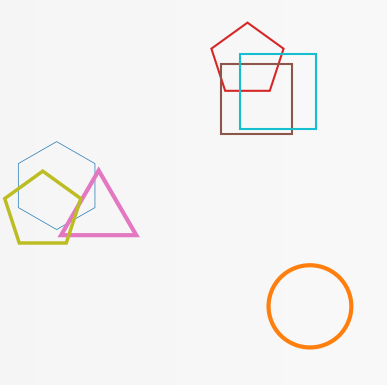[{"shape": "hexagon", "thickness": 0.5, "radius": 0.57, "center": [0.146, 0.518]}, {"shape": "circle", "thickness": 3, "radius": 0.53, "center": [0.8, 0.204]}, {"shape": "pentagon", "thickness": 1.5, "radius": 0.49, "center": [0.639, 0.843]}, {"shape": "square", "thickness": 1.5, "radius": 0.46, "center": [0.663, 0.743]}, {"shape": "triangle", "thickness": 3, "radius": 0.56, "center": [0.255, 0.445]}, {"shape": "pentagon", "thickness": 2.5, "radius": 0.52, "center": [0.11, 0.452]}, {"shape": "square", "thickness": 1.5, "radius": 0.49, "center": [0.716, 0.762]}]